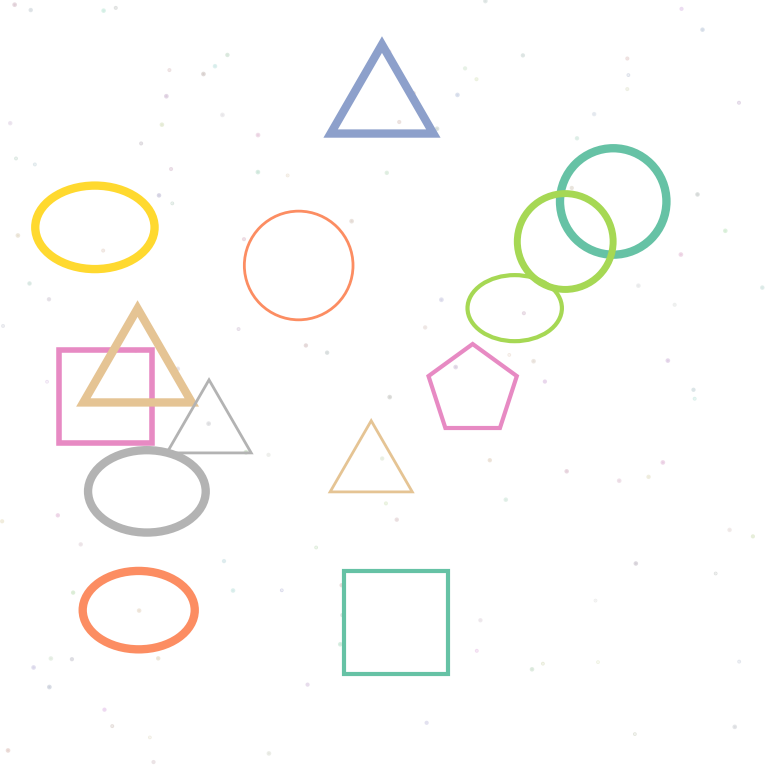[{"shape": "circle", "thickness": 3, "radius": 0.35, "center": [0.796, 0.738]}, {"shape": "square", "thickness": 1.5, "radius": 0.33, "center": [0.514, 0.191]}, {"shape": "circle", "thickness": 1, "radius": 0.35, "center": [0.388, 0.655]}, {"shape": "oval", "thickness": 3, "radius": 0.36, "center": [0.18, 0.208]}, {"shape": "triangle", "thickness": 3, "radius": 0.39, "center": [0.496, 0.865]}, {"shape": "square", "thickness": 2, "radius": 0.3, "center": [0.137, 0.485]}, {"shape": "pentagon", "thickness": 1.5, "radius": 0.3, "center": [0.614, 0.493]}, {"shape": "circle", "thickness": 2.5, "radius": 0.31, "center": [0.734, 0.686]}, {"shape": "oval", "thickness": 1.5, "radius": 0.31, "center": [0.668, 0.6]}, {"shape": "oval", "thickness": 3, "radius": 0.39, "center": [0.123, 0.705]}, {"shape": "triangle", "thickness": 1, "radius": 0.31, "center": [0.482, 0.392]}, {"shape": "triangle", "thickness": 3, "radius": 0.41, "center": [0.179, 0.518]}, {"shape": "oval", "thickness": 3, "radius": 0.38, "center": [0.191, 0.362]}, {"shape": "triangle", "thickness": 1, "radius": 0.32, "center": [0.271, 0.443]}]